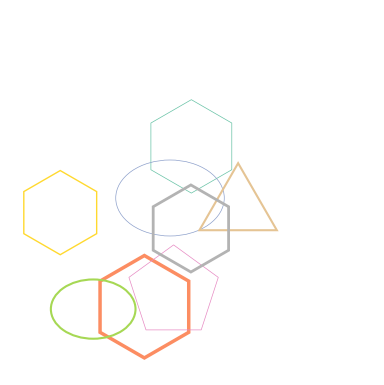[{"shape": "hexagon", "thickness": 0.5, "radius": 0.61, "center": [0.497, 0.62]}, {"shape": "hexagon", "thickness": 2.5, "radius": 0.66, "center": [0.375, 0.203]}, {"shape": "oval", "thickness": 0.5, "radius": 0.7, "center": [0.442, 0.486]}, {"shape": "pentagon", "thickness": 0.5, "radius": 0.61, "center": [0.451, 0.242]}, {"shape": "oval", "thickness": 1.5, "radius": 0.55, "center": [0.242, 0.197]}, {"shape": "hexagon", "thickness": 1, "radius": 0.55, "center": [0.156, 0.448]}, {"shape": "triangle", "thickness": 1.5, "radius": 0.58, "center": [0.618, 0.46]}, {"shape": "hexagon", "thickness": 2, "radius": 0.57, "center": [0.496, 0.407]}]